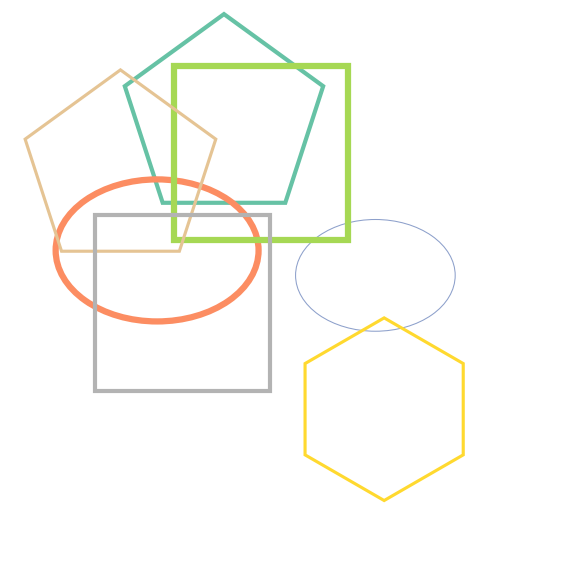[{"shape": "pentagon", "thickness": 2, "radius": 0.9, "center": [0.388, 0.794]}, {"shape": "oval", "thickness": 3, "radius": 0.88, "center": [0.272, 0.566]}, {"shape": "oval", "thickness": 0.5, "radius": 0.69, "center": [0.65, 0.522]}, {"shape": "square", "thickness": 3, "radius": 0.75, "center": [0.453, 0.734]}, {"shape": "hexagon", "thickness": 1.5, "radius": 0.79, "center": [0.665, 0.291]}, {"shape": "pentagon", "thickness": 1.5, "radius": 0.87, "center": [0.209, 0.705]}, {"shape": "square", "thickness": 2, "radius": 0.76, "center": [0.316, 0.474]}]